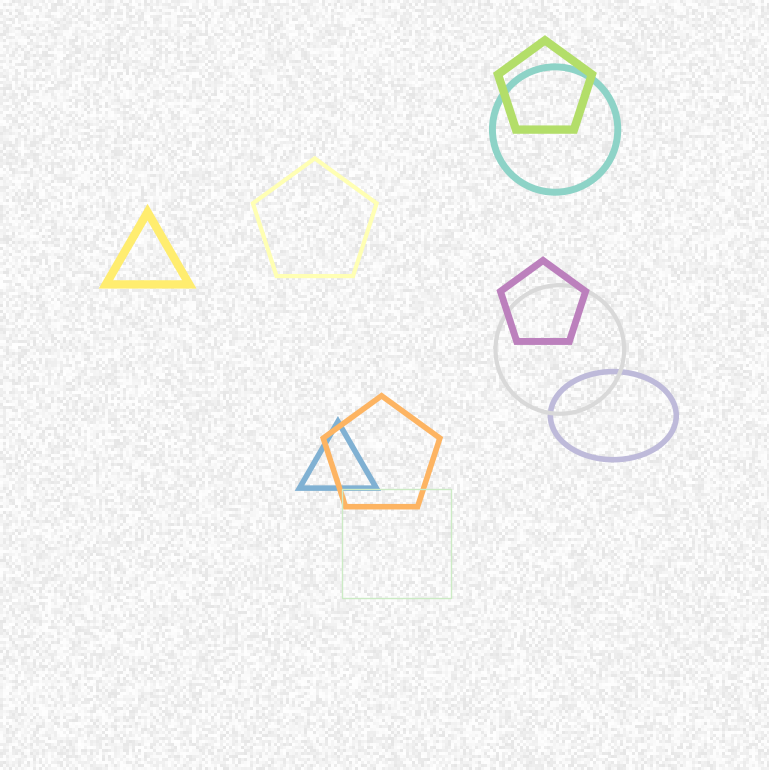[{"shape": "circle", "thickness": 2.5, "radius": 0.41, "center": [0.721, 0.832]}, {"shape": "pentagon", "thickness": 1.5, "radius": 0.42, "center": [0.409, 0.71]}, {"shape": "oval", "thickness": 2, "radius": 0.41, "center": [0.797, 0.46]}, {"shape": "triangle", "thickness": 2, "radius": 0.29, "center": [0.439, 0.395]}, {"shape": "pentagon", "thickness": 2, "radius": 0.4, "center": [0.496, 0.406]}, {"shape": "pentagon", "thickness": 3, "radius": 0.32, "center": [0.708, 0.884]}, {"shape": "circle", "thickness": 1.5, "radius": 0.42, "center": [0.727, 0.546]}, {"shape": "pentagon", "thickness": 2.5, "radius": 0.29, "center": [0.705, 0.604]}, {"shape": "square", "thickness": 0.5, "radius": 0.35, "center": [0.515, 0.294]}, {"shape": "triangle", "thickness": 3, "radius": 0.31, "center": [0.192, 0.662]}]